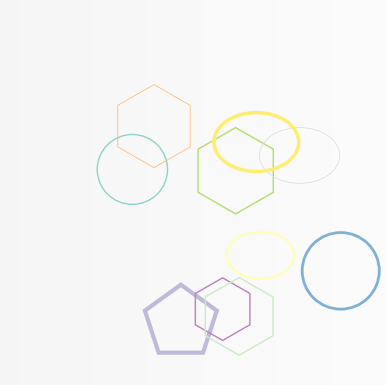[{"shape": "circle", "thickness": 1, "radius": 0.45, "center": [0.342, 0.56]}, {"shape": "oval", "thickness": 1.5, "radius": 0.44, "center": [0.672, 0.337]}, {"shape": "pentagon", "thickness": 3, "radius": 0.49, "center": [0.467, 0.163]}, {"shape": "circle", "thickness": 2, "radius": 0.5, "center": [0.879, 0.297]}, {"shape": "hexagon", "thickness": 0.5, "radius": 0.54, "center": [0.397, 0.672]}, {"shape": "hexagon", "thickness": 1, "radius": 0.56, "center": [0.608, 0.557]}, {"shape": "oval", "thickness": 0.5, "radius": 0.52, "center": [0.773, 0.596]}, {"shape": "hexagon", "thickness": 1, "radius": 0.41, "center": [0.575, 0.197]}, {"shape": "hexagon", "thickness": 1, "radius": 0.5, "center": [0.617, 0.178]}, {"shape": "oval", "thickness": 2.5, "radius": 0.55, "center": [0.662, 0.631]}]